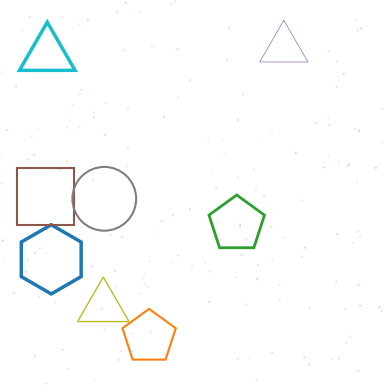[{"shape": "hexagon", "thickness": 2.5, "radius": 0.45, "center": [0.133, 0.326]}, {"shape": "pentagon", "thickness": 1.5, "radius": 0.36, "center": [0.387, 0.125]}, {"shape": "pentagon", "thickness": 2, "radius": 0.38, "center": [0.615, 0.418]}, {"shape": "triangle", "thickness": 0.5, "radius": 0.36, "center": [0.737, 0.875]}, {"shape": "square", "thickness": 1.5, "radius": 0.37, "center": [0.118, 0.489]}, {"shape": "circle", "thickness": 1.5, "radius": 0.41, "center": [0.271, 0.484]}, {"shape": "triangle", "thickness": 1, "radius": 0.39, "center": [0.268, 0.203]}, {"shape": "triangle", "thickness": 2.5, "radius": 0.42, "center": [0.123, 0.859]}]